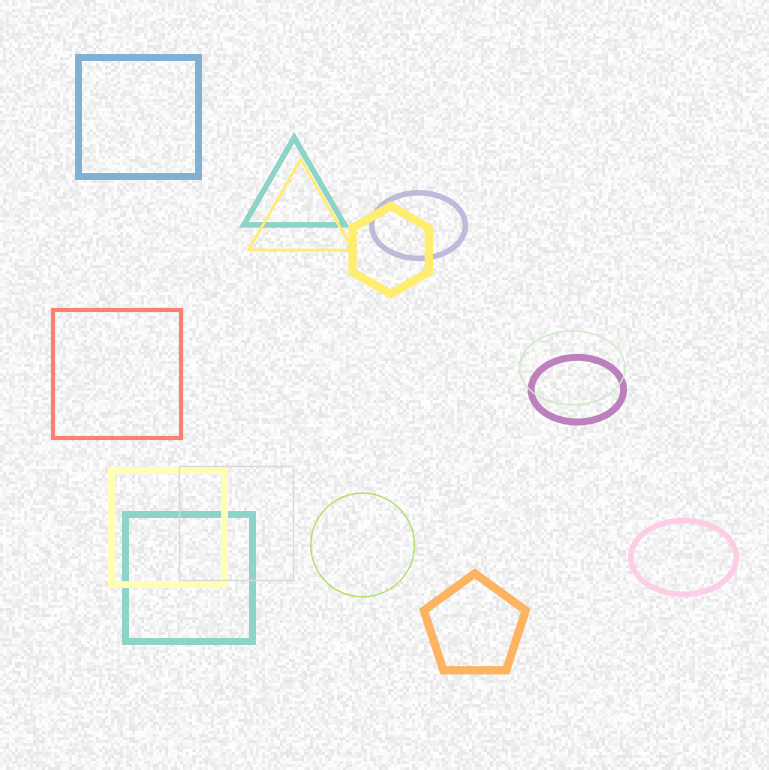[{"shape": "square", "thickness": 2.5, "radius": 0.41, "center": [0.245, 0.25]}, {"shape": "triangle", "thickness": 2, "radius": 0.38, "center": [0.382, 0.746]}, {"shape": "square", "thickness": 2.5, "radius": 0.37, "center": [0.217, 0.316]}, {"shape": "oval", "thickness": 2, "radius": 0.3, "center": [0.544, 0.707]}, {"shape": "square", "thickness": 1.5, "radius": 0.42, "center": [0.152, 0.515]}, {"shape": "square", "thickness": 2.5, "radius": 0.39, "center": [0.179, 0.849]}, {"shape": "pentagon", "thickness": 3, "radius": 0.35, "center": [0.617, 0.186]}, {"shape": "circle", "thickness": 0.5, "radius": 0.34, "center": [0.471, 0.292]}, {"shape": "oval", "thickness": 2, "radius": 0.34, "center": [0.888, 0.276]}, {"shape": "square", "thickness": 0.5, "radius": 0.37, "center": [0.306, 0.321]}, {"shape": "oval", "thickness": 2.5, "radius": 0.3, "center": [0.75, 0.494]}, {"shape": "oval", "thickness": 0.5, "radius": 0.34, "center": [0.743, 0.522]}, {"shape": "hexagon", "thickness": 3, "radius": 0.29, "center": [0.507, 0.675]}, {"shape": "triangle", "thickness": 1, "radius": 0.39, "center": [0.391, 0.714]}]